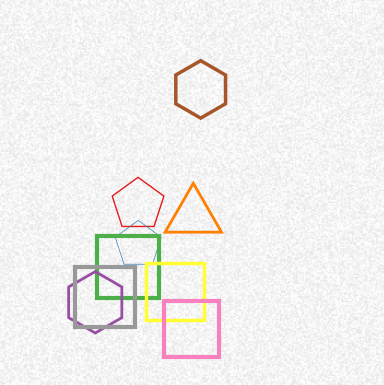[{"shape": "pentagon", "thickness": 1, "radius": 0.35, "center": [0.359, 0.469]}, {"shape": "pentagon", "thickness": 0.5, "radius": 0.31, "center": [0.359, 0.365]}, {"shape": "square", "thickness": 3, "radius": 0.4, "center": [0.332, 0.306]}, {"shape": "hexagon", "thickness": 2, "radius": 0.4, "center": [0.247, 0.215]}, {"shape": "triangle", "thickness": 2, "radius": 0.42, "center": [0.502, 0.439]}, {"shape": "square", "thickness": 2.5, "radius": 0.37, "center": [0.455, 0.243]}, {"shape": "hexagon", "thickness": 2.5, "radius": 0.37, "center": [0.521, 0.768]}, {"shape": "square", "thickness": 3, "radius": 0.36, "center": [0.498, 0.146]}, {"shape": "square", "thickness": 3, "radius": 0.39, "center": [0.272, 0.228]}]